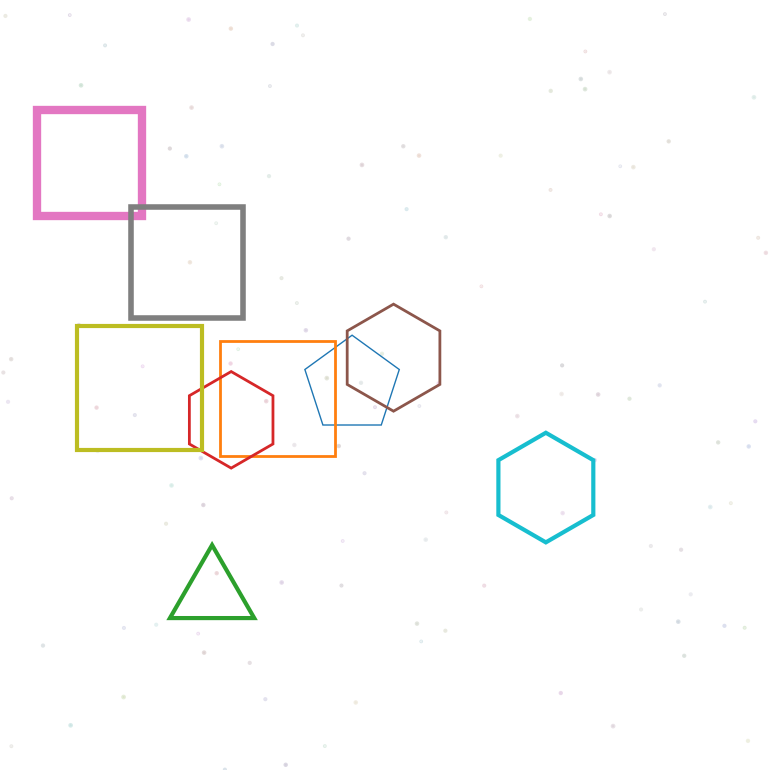[{"shape": "pentagon", "thickness": 0.5, "radius": 0.32, "center": [0.457, 0.5]}, {"shape": "square", "thickness": 1, "radius": 0.37, "center": [0.36, 0.482]}, {"shape": "triangle", "thickness": 1.5, "radius": 0.32, "center": [0.275, 0.229]}, {"shape": "hexagon", "thickness": 1, "radius": 0.31, "center": [0.3, 0.455]}, {"shape": "hexagon", "thickness": 1, "radius": 0.35, "center": [0.511, 0.535]}, {"shape": "square", "thickness": 3, "radius": 0.34, "center": [0.116, 0.788]}, {"shape": "square", "thickness": 2, "radius": 0.36, "center": [0.243, 0.659]}, {"shape": "square", "thickness": 1.5, "radius": 0.41, "center": [0.181, 0.496]}, {"shape": "hexagon", "thickness": 1.5, "radius": 0.36, "center": [0.709, 0.367]}]